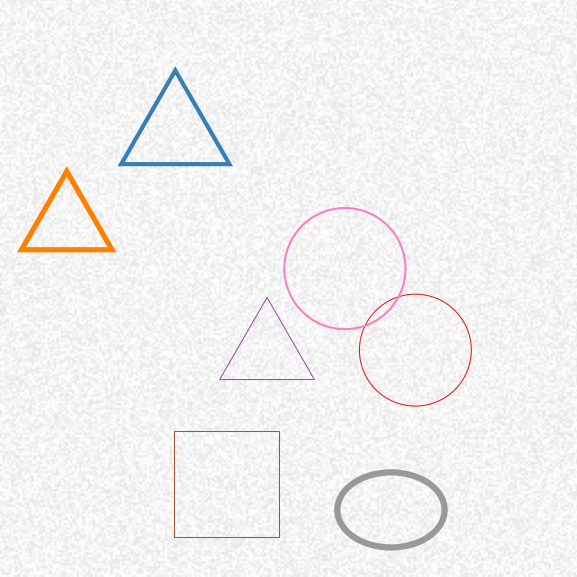[{"shape": "circle", "thickness": 0.5, "radius": 0.48, "center": [0.719, 0.393]}, {"shape": "triangle", "thickness": 2, "radius": 0.54, "center": [0.304, 0.769]}, {"shape": "triangle", "thickness": 0.5, "radius": 0.47, "center": [0.462, 0.389]}, {"shape": "triangle", "thickness": 2.5, "radius": 0.45, "center": [0.116, 0.612]}, {"shape": "square", "thickness": 0.5, "radius": 0.46, "center": [0.392, 0.161]}, {"shape": "circle", "thickness": 1, "radius": 0.52, "center": [0.597, 0.534]}, {"shape": "oval", "thickness": 3, "radius": 0.46, "center": [0.677, 0.116]}]